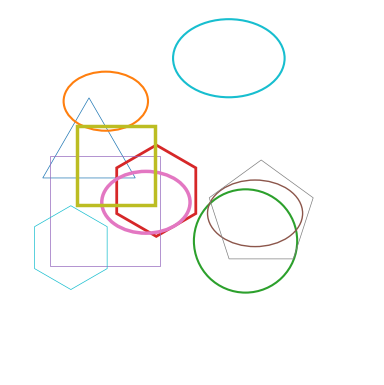[{"shape": "triangle", "thickness": 0.5, "radius": 0.69, "center": [0.231, 0.607]}, {"shape": "oval", "thickness": 1.5, "radius": 0.55, "center": [0.275, 0.737]}, {"shape": "circle", "thickness": 1.5, "radius": 0.67, "center": [0.638, 0.374]}, {"shape": "hexagon", "thickness": 2, "radius": 0.59, "center": [0.406, 0.505]}, {"shape": "square", "thickness": 0.5, "radius": 0.71, "center": [0.273, 0.453]}, {"shape": "oval", "thickness": 1, "radius": 0.62, "center": [0.663, 0.446]}, {"shape": "oval", "thickness": 2.5, "radius": 0.57, "center": [0.379, 0.475]}, {"shape": "pentagon", "thickness": 0.5, "radius": 0.71, "center": [0.678, 0.442]}, {"shape": "square", "thickness": 2.5, "radius": 0.51, "center": [0.301, 0.57]}, {"shape": "oval", "thickness": 1.5, "radius": 0.72, "center": [0.594, 0.849]}, {"shape": "hexagon", "thickness": 0.5, "radius": 0.54, "center": [0.184, 0.357]}]